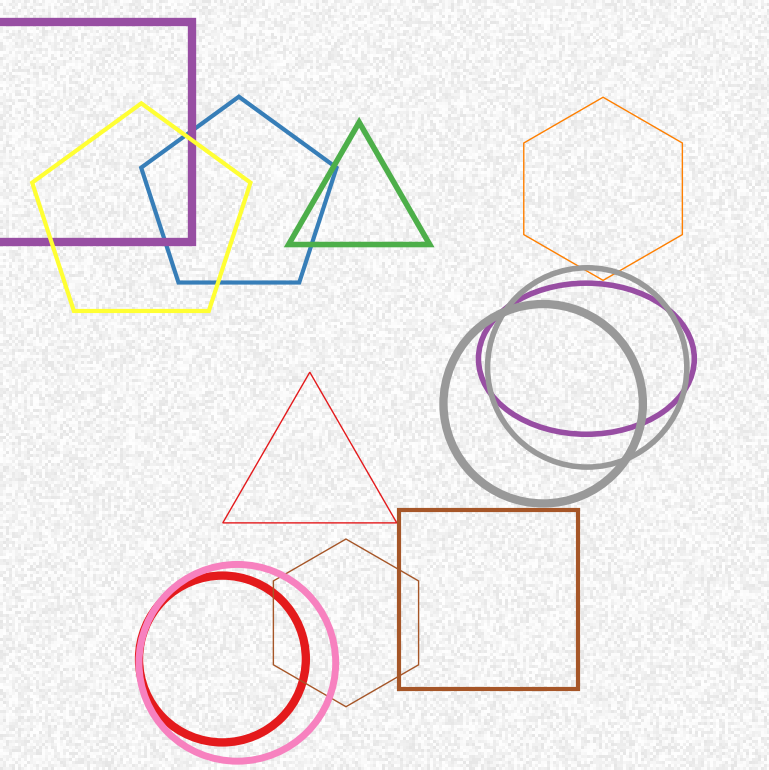[{"shape": "triangle", "thickness": 0.5, "radius": 0.65, "center": [0.402, 0.386]}, {"shape": "circle", "thickness": 3, "radius": 0.54, "center": [0.289, 0.144]}, {"shape": "pentagon", "thickness": 1.5, "radius": 0.67, "center": [0.31, 0.741]}, {"shape": "triangle", "thickness": 2, "radius": 0.53, "center": [0.466, 0.735]}, {"shape": "square", "thickness": 3, "radius": 0.71, "center": [0.107, 0.829]}, {"shape": "oval", "thickness": 2, "radius": 0.7, "center": [0.762, 0.534]}, {"shape": "hexagon", "thickness": 0.5, "radius": 0.59, "center": [0.783, 0.755]}, {"shape": "pentagon", "thickness": 1.5, "radius": 0.75, "center": [0.184, 0.717]}, {"shape": "hexagon", "thickness": 0.5, "radius": 0.54, "center": [0.449, 0.191]}, {"shape": "square", "thickness": 1.5, "radius": 0.58, "center": [0.635, 0.222]}, {"shape": "circle", "thickness": 2.5, "radius": 0.64, "center": [0.308, 0.139]}, {"shape": "circle", "thickness": 3, "radius": 0.65, "center": [0.705, 0.476]}, {"shape": "circle", "thickness": 2, "radius": 0.65, "center": [0.763, 0.523]}]